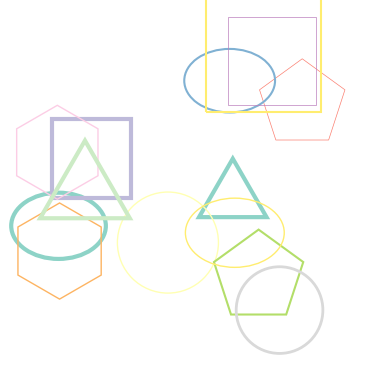[{"shape": "triangle", "thickness": 3, "radius": 0.51, "center": [0.605, 0.487]}, {"shape": "oval", "thickness": 3, "radius": 0.61, "center": [0.152, 0.413]}, {"shape": "circle", "thickness": 1, "radius": 0.66, "center": [0.436, 0.37]}, {"shape": "square", "thickness": 3, "radius": 0.51, "center": [0.238, 0.588]}, {"shape": "pentagon", "thickness": 0.5, "radius": 0.58, "center": [0.785, 0.731]}, {"shape": "oval", "thickness": 1.5, "radius": 0.59, "center": [0.597, 0.79]}, {"shape": "hexagon", "thickness": 1, "radius": 0.62, "center": [0.155, 0.348]}, {"shape": "pentagon", "thickness": 1.5, "radius": 0.61, "center": [0.672, 0.282]}, {"shape": "hexagon", "thickness": 1, "radius": 0.61, "center": [0.149, 0.605]}, {"shape": "circle", "thickness": 2, "radius": 0.56, "center": [0.726, 0.195]}, {"shape": "square", "thickness": 0.5, "radius": 0.57, "center": [0.707, 0.842]}, {"shape": "triangle", "thickness": 3, "radius": 0.67, "center": [0.221, 0.5]}, {"shape": "square", "thickness": 1.5, "radius": 0.75, "center": [0.683, 0.859]}, {"shape": "oval", "thickness": 1, "radius": 0.64, "center": [0.61, 0.395]}]